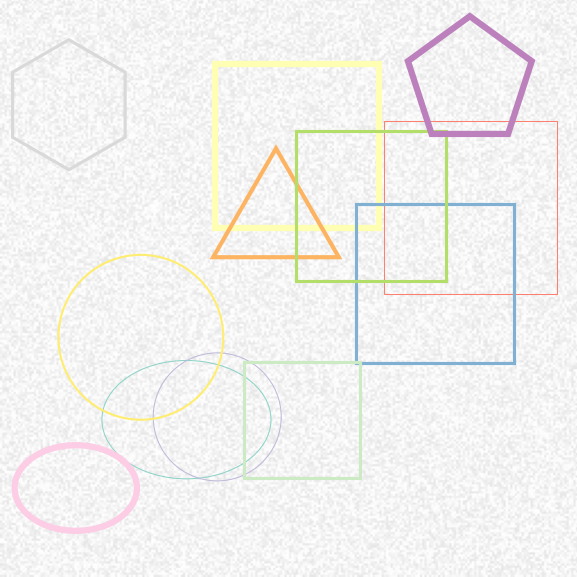[{"shape": "oval", "thickness": 0.5, "radius": 0.73, "center": [0.323, 0.272]}, {"shape": "square", "thickness": 3, "radius": 0.71, "center": [0.514, 0.746]}, {"shape": "circle", "thickness": 0.5, "radius": 0.55, "center": [0.376, 0.277]}, {"shape": "square", "thickness": 0.5, "radius": 0.75, "center": [0.814, 0.64]}, {"shape": "square", "thickness": 1.5, "radius": 0.69, "center": [0.753, 0.509]}, {"shape": "triangle", "thickness": 2, "radius": 0.63, "center": [0.478, 0.617]}, {"shape": "square", "thickness": 1.5, "radius": 0.65, "center": [0.643, 0.643]}, {"shape": "oval", "thickness": 3, "radius": 0.53, "center": [0.131, 0.154]}, {"shape": "hexagon", "thickness": 1.5, "radius": 0.56, "center": [0.119, 0.818]}, {"shape": "pentagon", "thickness": 3, "radius": 0.56, "center": [0.814, 0.858]}, {"shape": "square", "thickness": 1.5, "radius": 0.5, "center": [0.523, 0.272]}, {"shape": "circle", "thickness": 1, "radius": 0.71, "center": [0.244, 0.415]}]